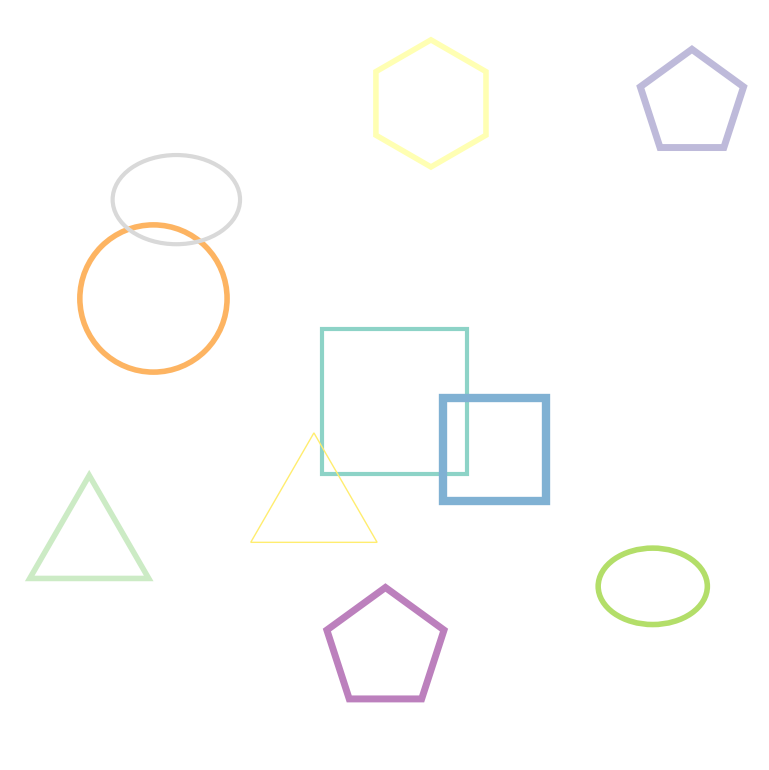[{"shape": "square", "thickness": 1.5, "radius": 0.47, "center": [0.513, 0.479]}, {"shape": "hexagon", "thickness": 2, "radius": 0.41, "center": [0.56, 0.866]}, {"shape": "pentagon", "thickness": 2.5, "radius": 0.35, "center": [0.899, 0.865]}, {"shape": "square", "thickness": 3, "radius": 0.33, "center": [0.642, 0.416]}, {"shape": "circle", "thickness": 2, "radius": 0.48, "center": [0.199, 0.612]}, {"shape": "oval", "thickness": 2, "radius": 0.35, "center": [0.848, 0.239]}, {"shape": "oval", "thickness": 1.5, "radius": 0.41, "center": [0.229, 0.741]}, {"shape": "pentagon", "thickness": 2.5, "radius": 0.4, "center": [0.501, 0.157]}, {"shape": "triangle", "thickness": 2, "radius": 0.45, "center": [0.116, 0.293]}, {"shape": "triangle", "thickness": 0.5, "radius": 0.47, "center": [0.408, 0.343]}]